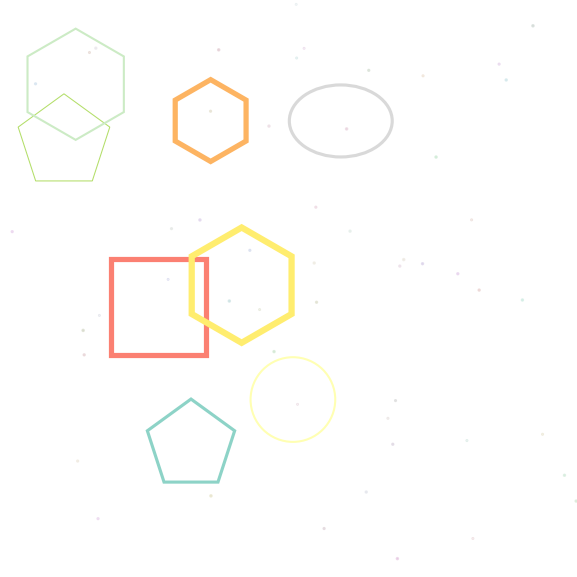[{"shape": "pentagon", "thickness": 1.5, "radius": 0.4, "center": [0.331, 0.229]}, {"shape": "circle", "thickness": 1, "radius": 0.37, "center": [0.507, 0.307]}, {"shape": "square", "thickness": 2.5, "radius": 0.41, "center": [0.274, 0.468]}, {"shape": "hexagon", "thickness": 2.5, "radius": 0.35, "center": [0.365, 0.79]}, {"shape": "pentagon", "thickness": 0.5, "radius": 0.42, "center": [0.111, 0.753]}, {"shape": "oval", "thickness": 1.5, "radius": 0.45, "center": [0.59, 0.79]}, {"shape": "hexagon", "thickness": 1, "radius": 0.48, "center": [0.131, 0.853]}, {"shape": "hexagon", "thickness": 3, "radius": 0.5, "center": [0.418, 0.505]}]